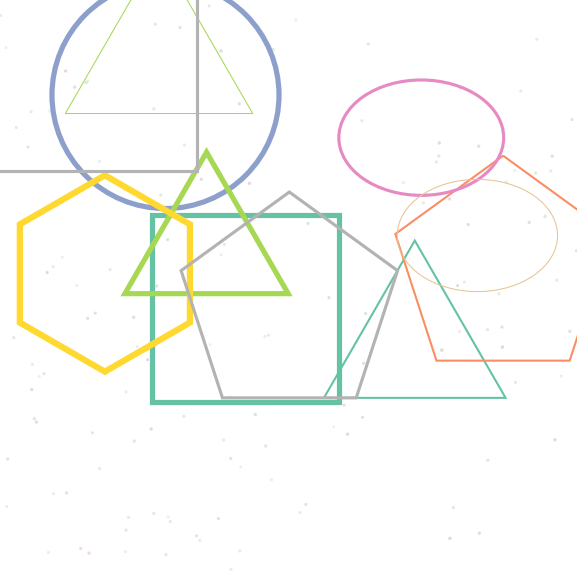[{"shape": "triangle", "thickness": 1, "radius": 0.91, "center": [0.718, 0.401]}, {"shape": "square", "thickness": 2.5, "radius": 0.81, "center": [0.426, 0.464]}, {"shape": "pentagon", "thickness": 1, "radius": 0.98, "center": [0.871, 0.533]}, {"shape": "circle", "thickness": 2.5, "radius": 0.98, "center": [0.287, 0.835]}, {"shape": "oval", "thickness": 1.5, "radius": 0.71, "center": [0.729, 0.761]}, {"shape": "triangle", "thickness": 2.5, "radius": 0.82, "center": [0.358, 0.572]}, {"shape": "triangle", "thickness": 0.5, "radius": 0.94, "center": [0.275, 0.896]}, {"shape": "hexagon", "thickness": 3, "radius": 0.85, "center": [0.182, 0.526]}, {"shape": "oval", "thickness": 0.5, "radius": 0.69, "center": [0.827, 0.591]}, {"shape": "square", "thickness": 1.5, "radius": 0.97, "center": [0.146, 0.898]}, {"shape": "pentagon", "thickness": 1.5, "radius": 0.99, "center": [0.501, 0.47]}]